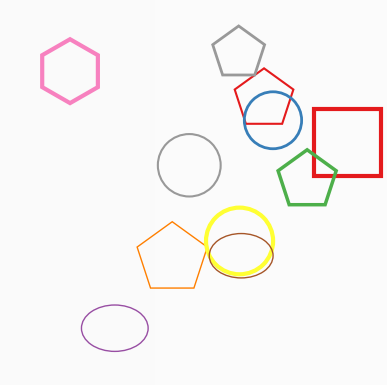[{"shape": "square", "thickness": 3, "radius": 0.43, "center": [0.896, 0.629]}, {"shape": "pentagon", "thickness": 1.5, "radius": 0.4, "center": [0.681, 0.743]}, {"shape": "circle", "thickness": 2, "radius": 0.37, "center": [0.704, 0.688]}, {"shape": "pentagon", "thickness": 2.5, "radius": 0.39, "center": [0.793, 0.532]}, {"shape": "oval", "thickness": 1, "radius": 0.43, "center": [0.296, 0.148]}, {"shape": "pentagon", "thickness": 1, "radius": 0.48, "center": [0.444, 0.329]}, {"shape": "circle", "thickness": 3, "radius": 0.43, "center": [0.618, 0.374]}, {"shape": "oval", "thickness": 1, "radius": 0.41, "center": [0.622, 0.336]}, {"shape": "hexagon", "thickness": 3, "radius": 0.41, "center": [0.181, 0.815]}, {"shape": "pentagon", "thickness": 2, "radius": 0.35, "center": [0.616, 0.862]}, {"shape": "circle", "thickness": 1.5, "radius": 0.41, "center": [0.488, 0.571]}]